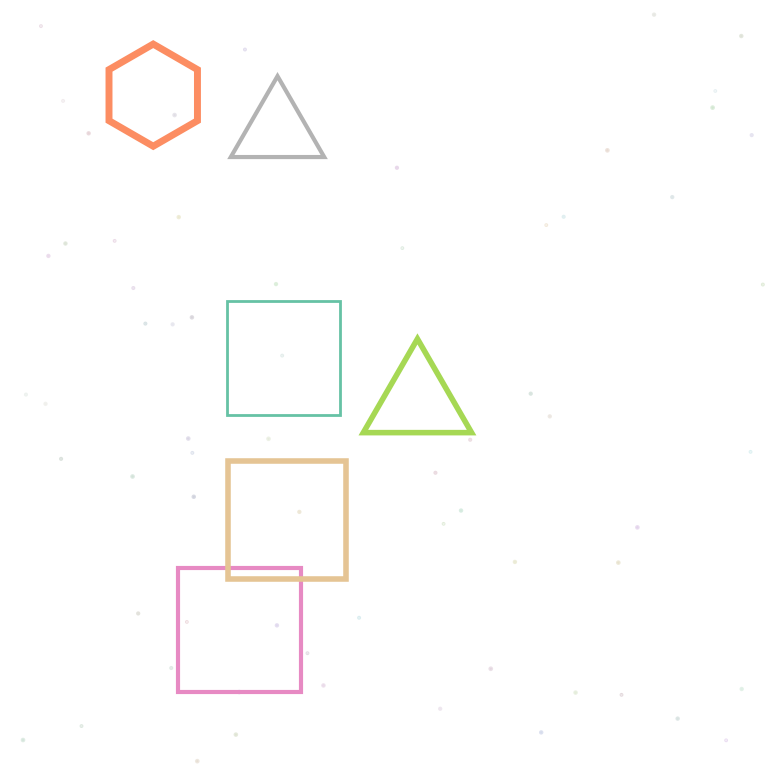[{"shape": "square", "thickness": 1, "radius": 0.37, "center": [0.368, 0.535]}, {"shape": "hexagon", "thickness": 2.5, "radius": 0.33, "center": [0.199, 0.876]}, {"shape": "square", "thickness": 1.5, "radius": 0.4, "center": [0.311, 0.182]}, {"shape": "triangle", "thickness": 2, "radius": 0.41, "center": [0.542, 0.479]}, {"shape": "square", "thickness": 2, "radius": 0.38, "center": [0.373, 0.325]}, {"shape": "triangle", "thickness": 1.5, "radius": 0.35, "center": [0.36, 0.831]}]